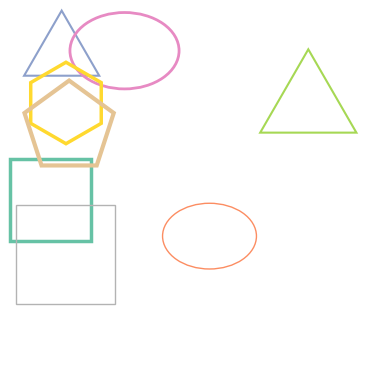[{"shape": "square", "thickness": 2.5, "radius": 0.53, "center": [0.131, 0.481]}, {"shape": "oval", "thickness": 1, "radius": 0.61, "center": [0.544, 0.387]}, {"shape": "triangle", "thickness": 1.5, "radius": 0.56, "center": [0.16, 0.86]}, {"shape": "oval", "thickness": 2, "radius": 0.71, "center": [0.323, 0.868]}, {"shape": "triangle", "thickness": 1.5, "radius": 0.72, "center": [0.801, 0.728]}, {"shape": "hexagon", "thickness": 2.5, "radius": 0.53, "center": [0.171, 0.733]}, {"shape": "pentagon", "thickness": 3, "radius": 0.61, "center": [0.18, 0.669]}, {"shape": "square", "thickness": 1, "radius": 0.64, "center": [0.17, 0.338]}]